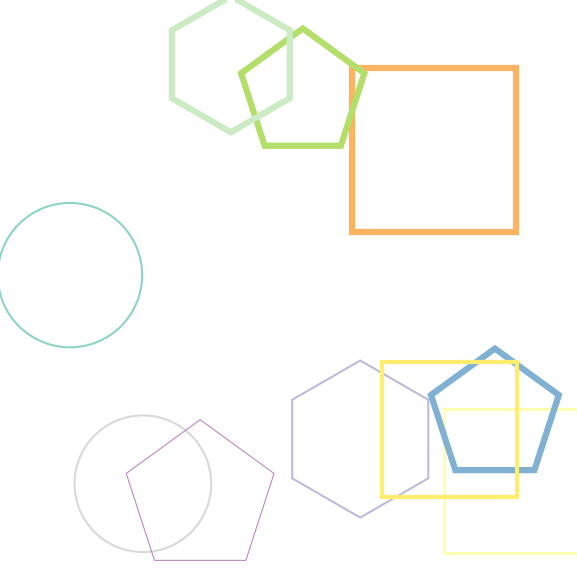[{"shape": "circle", "thickness": 1, "radius": 0.63, "center": [0.121, 0.523]}, {"shape": "square", "thickness": 1.5, "radius": 0.62, "center": [0.893, 0.166]}, {"shape": "hexagon", "thickness": 1, "radius": 0.68, "center": [0.624, 0.239]}, {"shape": "pentagon", "thickness": 3, "radius": 0.58, "center": [0.857, 0.279]}, {"shape": "square", "thickness": 3, "radius": 0.71, "center": [0.752, 0.739]}, {"shape": "pentagon", "thickness": 3, "radius": 0.56, "center": [0.524, 0.838]}, {"shape": "circle", "thickness": 1, "radius": 0.59, "center": [0.247, 0.161]}, {"shape": "pentagon", "thickness": 0.5, "radius": 0.67, "center": [0.347, 0.138]}, {"shape": "hexagon", "thickness": 3, "radius": 0.59, "center": [0.4, 0.888]}, {"shape": "square", "thickness": 2, "radius": 0.58, "center": [0.778, 0.256]}]